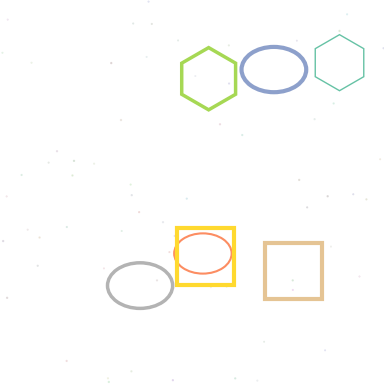[{"shape": "hexagon", "thickness": 1, "radius": 0.36, "center": [0.882, 0.837]}, {"shape": "oval", "thickness": 1.5, "radius": 0.37, "center": [0.527, 0.342]}, {"shape": "oval", "thickness": 3, "radius": 0.42, "center": [0.711, 0.819]}, {"shape": "hexagon", "thickness": 2.5, "radius": 0.4, "center": [0.542, 0.796]}, {"shape": "square", "thickness": 3, "radius": 0.37, "center": [0.534, 0.335]}, {"shape": "square", "thickness": 3, "radius": 0.37, "center": [0.762, 0.296]}, {"shape": "oval", "thickness": 2.5, "radius": 0.42, "center": [0.364, 0.258]}]